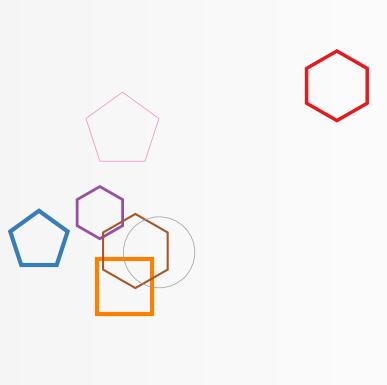[{"shape": "hexagon", "thickness": 2.5, "radius": 0.45, "center": [0.869, 0.777]}, {"shape": "pentagon", "thickness": 3, "radius": 0.39, "center": [0.101, 0.375]}, {"shape": "hexagon", "thickness": 2, "radius": 0.34, "center": [0.258, 0.448]}, {"shape": "square", "thickness": 3, "radius": 0.36, "center": [0.321, 0.256]}, {"shape": "hexagon", "thickness": 1.5, "radius": 0.48, "center": [0.349, 0.348]}, {"shape": "pentagon", "thickness": 0.5, "radius": 0.5, "center": [0.316, 0.661]}, {"shape": "circle", "thickness": 0.5, "radius": 0.46, "center": [0.411, 0.345]}]